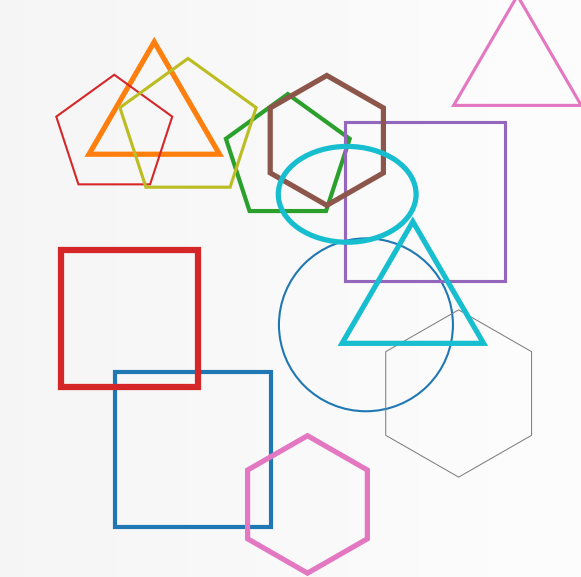[{"shape": "circle", "thickness": 1, "radius": 0.75, "center": [0.63, 0.437]}, {"shape": "square", "thickness": 2, "radius": 0.67, "center": [0.331, 0.221]}, {"shape": "triangle", "thickness": 2.5, "radius": 0.65, "center": [0.265, 0.797]}, {"shape": "pentagon", "thickness": 2, "radius": 0.56, "center": [0.495, 0.724]}, {"shape": "square", "thickness": 3, "radius": 0.59, "center": [0.223, 0.448]}, {"shape": "pentagon", "thickness": 1, "radius": 0.52, "center": [0.197, 0.765]}, {"shape": "square", "thickness": 1.5, "radius": 0.69, "center": [0.731, 0.65]}, {"shape": "hexagon", "thickness": 2.5, "radius": 0.56, "center": [0.562, 0.756]}, {"shape": "triangle", "thickness": 1.5, "radius": 0.63, "center": [0.89, 0.88]}, {"shape": "hexagon", "thickness": 2.5, "radius": 0.59, "center": [0.529, 0.126]}, {"shape": "hexagon", "thickness": 0.5, "radius": 0.72, "center": [0.789, 0.318]}, {"shape": "pentagon", "thickness": 1.5, "radius": 0.62, "center": [0.323, 0.775]}, {"shape": "triangle", "thickness": 2.5, "radius": 0.7, "center": [0.71, 0.475]}, {"shape": "oval", "thickness": 2.5, "radius": 0.59, "center": [0.597, 0.663]}]